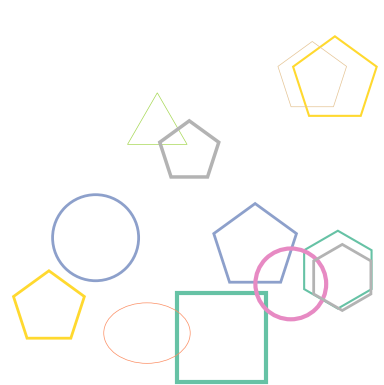[{"shape": "hexagon", "thickness": 1.5, "radius": 0.51, "center": [0.878, 0.3]}, {"shape": "square", "thickness": 3, "radius": 0.58, "center": [0.574, 0.124]}, {"shape": "oval", "thickness": 0.5, "radius": 0.56, "center": [0.382, 0.135]}, {"shape": "circle", "thickness": 2, "radius": 0.56, "center": [0.248, 0.383]}, {"shape": "pentagon", "thickness": 2, "radius": 0.56, "center": [0.663, 0.358]}, {"shape": "circle", "thickness": 3, "radius": 0.46, "center": [0.755, 0.263]}, {"shape": "triangle", "thickness": 0.5, "radius": 0.45, "center": [0.409, 0.67]}, {"shape": "pentagon", "thickness": 1.5, "radius": 0.57, "center": [0.87, 0.791]}, {"shape": "pentagon", "thickness": 2, "radius": 0.48, "center": [0.127, 0.2]}, {"shape": "pentagon", "thickness": 0.5, "radius": 0.47, "center": [0.811, 0.799]}, {"shape": "hexagon", "thickness": 2, "radius": 0.43, "center": [0.889, 0.279]}, {"shape": "pentagon", "thickness": 2.5, "radius": 0.4, "center": [0.492, 0.606]}]